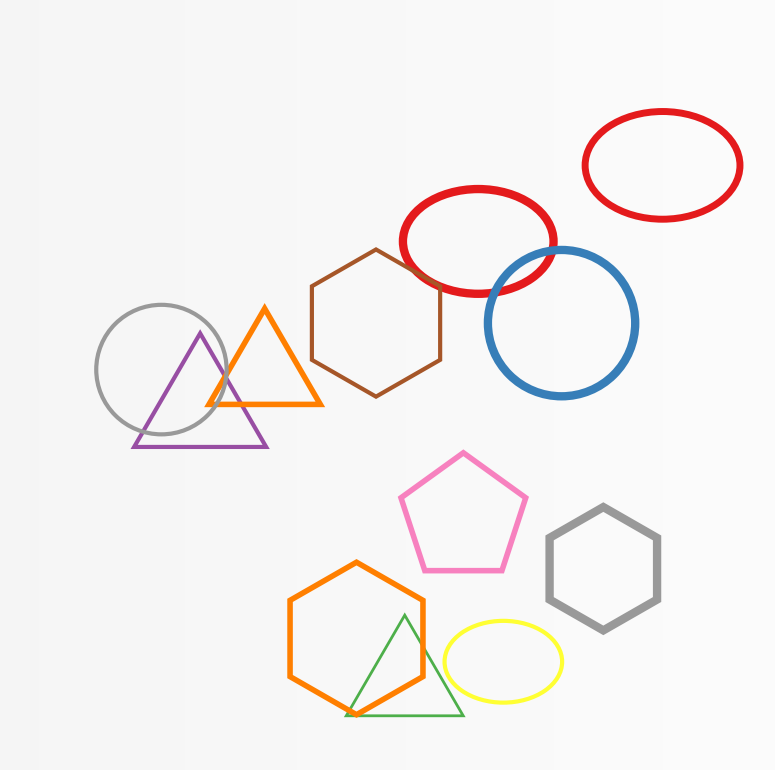[{"shape": "oval", "thickness": 3, "radius": 0.49, "center": [0.617, 0.686]}, {"shape": "oval", "thickness": 2.5, "radius": 0.5, "center": [0.855, 0.785]}, {"shape": "circle", "thickness": 3, "radius": 0.48, "center": [0.725, 0.58]}, {"shape": "triangle", "thickness": 1, "radius": 0.44, "center": [0.522, 0.114]}, {"shape": "triangle", "thickness": 1.5, "radius": 0.49, "center": [0.258, 0.469]}, {"shape": "triangle", "thickness": 2, "radius": 0.41, "center": [0.341, 0.516]}, {"shape": "hexagon", "thickness": 2, "radius": 0.5, "center": [0.46, 0.171]}, {"shape": "oval", "thickness": 1.5, "radius": 0.38, "center": [0.649, 0.141]}, {"shape": "hexagon", "thickness": 1.5, "radius": 0.48, "center": [0.485, 0.58]}, {"shape": "pentagon", "thickness": 2, "radius": 0.42, "center": [0.598, 0.327]}, {"shape": "circle", "thickness": 1.5, "radius": 0.42, "center": [0.208, 0.52]}, {"shape": "hexagon", "thickness": 3, "radius": 0.4, "center": [0.778, 0.261]}]